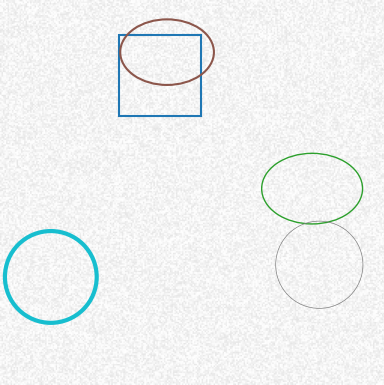[{"shape": "square", "thickness": 1.5, "radius": 0.53, "center": [0.415, 0.804]}, {"shape": "oval", "thickness": 1, "radius": 0.66, "center": [0.811, 0.51]}, {"shape": "oval", "thickness": 1.5, "radius": 0.61, "center": [0.434, 0.865]}, {"shape": "circle", "thickness": 0.5, "radius": 0.57, "center": [0.829, 0.312]}, {"shape": "circle", "thickness": 3, "radius": 0.6, "center": [0.132, 0.281]}]